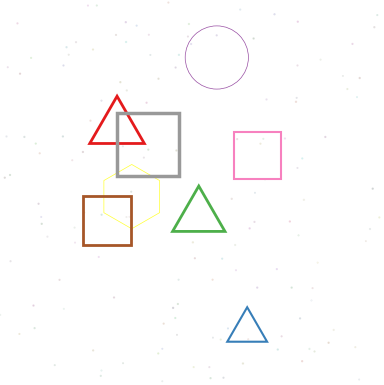[{"shape": "triangle", "thickness": 2, "radius": 0.41, "center": [0.304, 0.668]}, {"shape": "triangle", "thickness": 1.5, "radius": 0.3, "center": [0.642, 0.142]}, {"shape": "triangle", "thickness": 2, "radius": 0.39, "center": [0.516, 0.438]}, {"shape": "circle", "thickness": 0.5, "radius": 0.41, "center": [0.563, 0.851]}, {"shape": "hexagon", "thickness": 0.5, "radius": 0.42, "center": [0.342, 0.489]}, {"shape": "square", "thickness": 2, "radius": 0.31, "center": [0.279, 0.427]}, {"shape": "square", "thickness": 1.5, "radius": 0.31, "center": [0.669, 0.596]}, {"shape": "square", "thickness": 2.5, "radius": 0.41, "center": [0.384, 0.625]}]